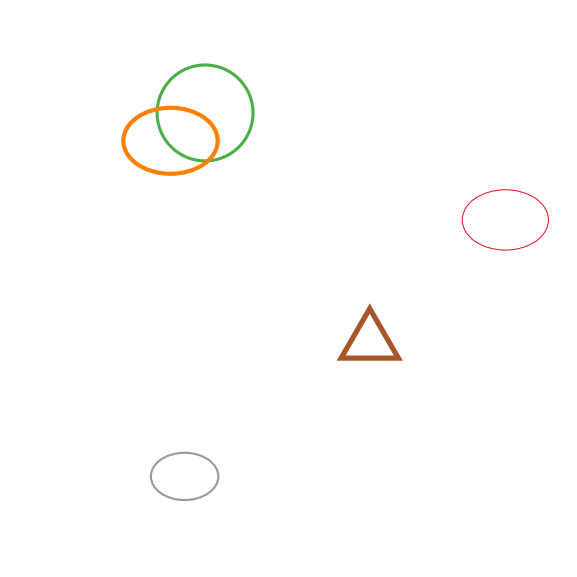[{"shape": "oval", "thickness": 0.5, "radius": 0.37, "center": [0.875, 0.618]}, {"shape": "circle", "thickness": 1.5, "radius": 0.42, "center": [0.355, 0.804]}, {"shape": "oval", "thickness": 2, "radius": 0.41, "center": [0.295, 0.755]}, {"shape": "triangle", "thickness": 2.5, "radius": 0.29, "center": [0.64, 0.408]}, {"shape": "oval", "thickness": 1, "radius": 0.29, "center": [0.32, 0.174]}]